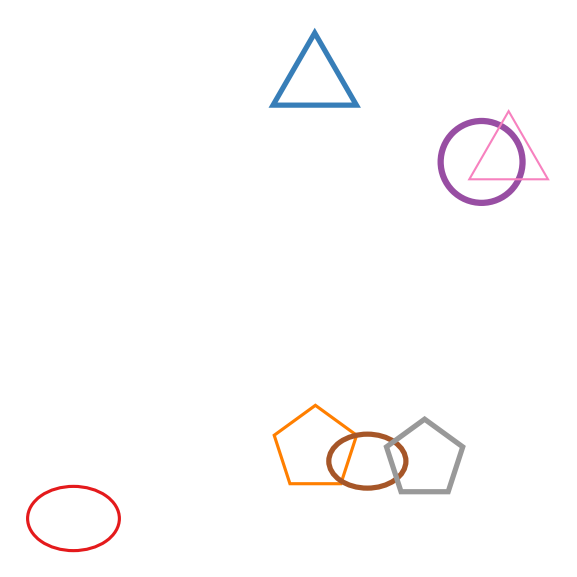[{"shape": "oval", "thickness": 1.5, "radius": 0.4, "center": [0.127, 0.101]}, {"shape": "triangle", "thickness": 2.5, "radius": 0.42, "center": [0.545, 0.859]}, {"shape": "circle", "thickness": 3, "radius": 0.35, "center": [0.834, 0.719]}, {"shape": "pentagon", "thickness": 1.5, "radius": 0.38, "center": [0.546, 0.222]}, {"shape": "oval", "thickness": 2.5, "radius": 0.33, "center": [0.636, 0.201]}, {"shape": "triangle", "thickness": 1, "radius": 0.39, "center": [0.881, 0.728]}, {"shape": "pentagon", "thickness": 2.5, "radius": 0.35, "center": [0.735, 0.204]}]